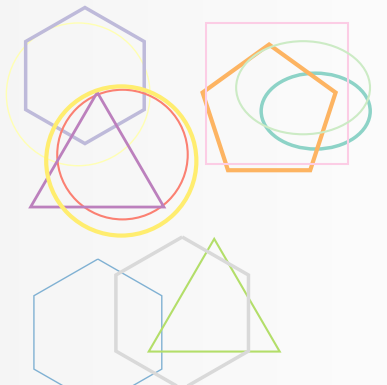[{"shape": "oval", "thickness": 2.5, "radius": 0.7, "center": [0.815, 0.711]}, {"shape": "circle", "thickness": 1, "radius": 0.93, "center": [0.202, 0.755]}, {"shape": "hexagon", "thickness": 2.5, "radius": 0.88, "center": [0.219, 0.804]}, {"shape": "circle", "thickness": 1.5, "radius": 0.84, "center": [0.316, 0.598]}, {"shape": "hexagon", "thickness": 1, "radius": 0.95, "center": [0.253, 0.137]}, {"shape": "pentagon", "thickness": 3, "radius": 0.9, "center": [0.694, 0.704]}, {"shape": "triangle", "thickness": 1.5, "radius": 0.98, "center": [0.553, 0.184]}, {"shape": "square", "thickness": 1.5, "radius": 0.91, "center": [0.714, 0.758]}, {"shape": "hexagon", "thickness": 2.5, "radius": 0.99, "center": [0.47, 0.187]}, {"shape": "triangle", "thickness": 2, "radius": 0.99, "center": [0.251, 0.562]}, {"shape": "oval", "thickness": 1.5, "radius": 0.86, "center": [0.782, 0.772]}, {"shape": "circle", "thickness": 3, "radius": 0.97, "center": [0.313, 0.582]}]